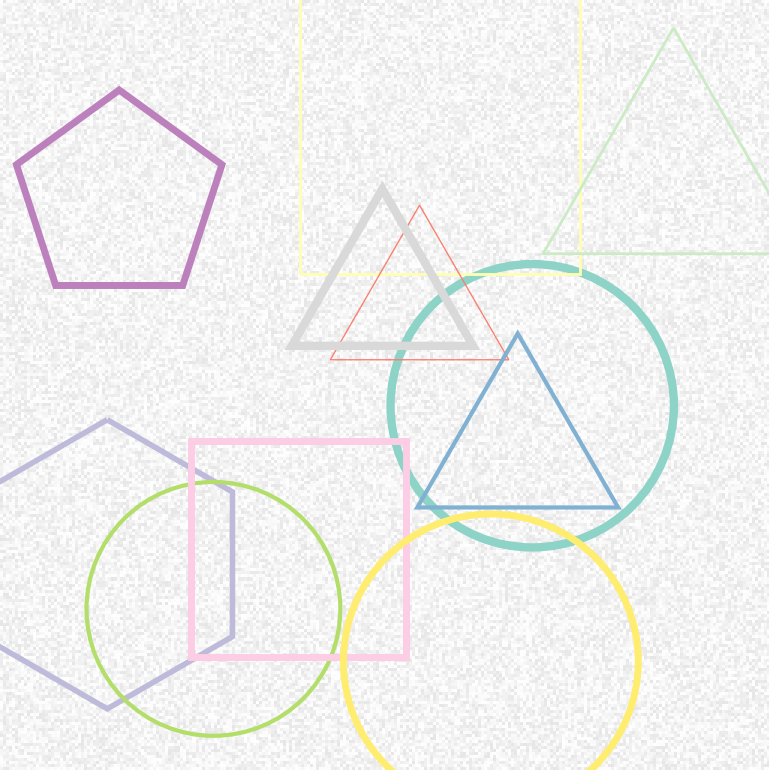[{"shape": "circle", "thickness": 3, "radius": 0.92, "center": [0.691, 0.473]}, {"shape": "square", "thickness": 1, "radius": 0.91, "center": [0.571, 0.825]}, {"shape": "hexagon", "thickness": 2, "radius": 0.94, "center": [0.139, 0.267]}, {"shape": "triangle", "thickness": 0.5, "radius": 0.67, "center": [0.545, 0.6]}, {"shape": "triangle", "thickness": 1.5, "radius": 0.75, "center": [0.672, 0.416]}, {"shape": "circle", "thickness": 1.5, "radius": 0.82, "center": [0.277, 0.209]}, {"shape": "square", "thickness": 2.5, "radius": 0.7, "center": [0.388, 0.287]}, {"shape": "triangle", "thickness": 3, "radius": 0.68, "center": [0.497, 0.619]}, {"shape": "pentagon", "thickness": 2.5, "radius": 0.7, "center": [0.155, 0.743]}, {"shape": "triangle", "thickness": 1, "radius": 0.98, "center": [0.875, 0.768]}, {"shape": "circle", "thickness": 2.5, "radius": 0.96, "center": [0.637, 0.141]}]